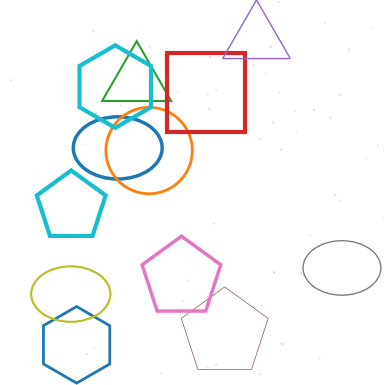[{"shape": "oval", "thickness": 2.5, "radius": 0.58, "center": [0.306, 0.616]}, {"shape": "hexagon", "thickness": 2, "radius": 0.5, "center": [0.199, 0.104]}, {"shape": "circle", "thickness": 2, "radius": 0.56, "center": [0.387, 0.609]}, {"shape": "triangle", "thickness": 1.5, "radius": 0.52, "center": [0.355, 0.79]}, {"shape": "square", "thickness": 3, "radius": 0.51, "center": [0.535, 0.76]}, {"shape": "triangle", "thickness": 1, "radius": 0.51, "center": [0.666, 0.899]}, {"shape": "pentagon", "thickness": 0.5, "radius": 0.59, "center": [0.584, 0.136]}, {"shape": "pentagon", "thickness": 2.5, "radius": 0.54, "center": [0.471, 0.279]}, {"shape": "oval", "thickness": 1, "radius": 0.51, "center": [0.888, 0.304]}, {"shape": "oval", "thickness": 1.5, "radius": 0.51, "center": [0.184, 0.236]}, {"shape": "pentagon", "thickness": 3, "radius": 0.47, "center": [0.185, 0.463]}, {"shape": "hexagon", "thickness": 3, "radius": 0.54, "center": [0.299, 0.775]}]